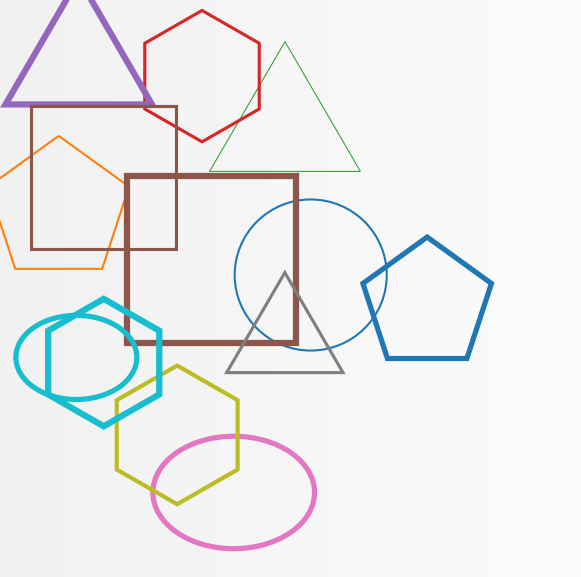[{"shape": "circle", "thickness": 1, "radius": 0.65, "center": [0.535, 0.523]}, {"shape": "pentagon", "thickness": 2.5, "radius": 0.58, "center": [0.735, 0.472]}, {"shape": "pentagon", "thickness": 1, "radius": 0.64, "center": [0.101, 0.637]}, {"shape": "triangle", "thickness": 0.5, "radius": 0.75, "center": [0.49, 0.777]}, {"shape": "hexagon", "thickness": 1.5, "radius": 0.57, "center": [0.348, 0.867]}, {"shape": "triangle", "thickness": 3, "radius": 0.73, "center": [0.136, 0.891]}, {"shape": "square", "thickness": 1.5, "radius": 0.62, "center": [0.178, 0.692]}, {"shape": "square", "thickness": 3, "radius": 0.72, "center": [0.364, 0.55]}, {"shape": "oval", "thickness": 2.5, "radius": 0.7, "center": [0.402, 0.146]}, {"shape": "triangle", "thickness": 1.5, "radius": 0.58, "center": [0.49, 0.412]}, {"shape": "hexagon", "thickness": 2, "radius": 0.6, "center": [0.305, 0.246]}, {"shape": "oval", "thickness": 2.5, "radius": 0.52, "center": [0.131, 0.38]}, {"shape": "hexagon", "thickness": 3, "radius": 0.55, "center": [0.178, 0.371]}]